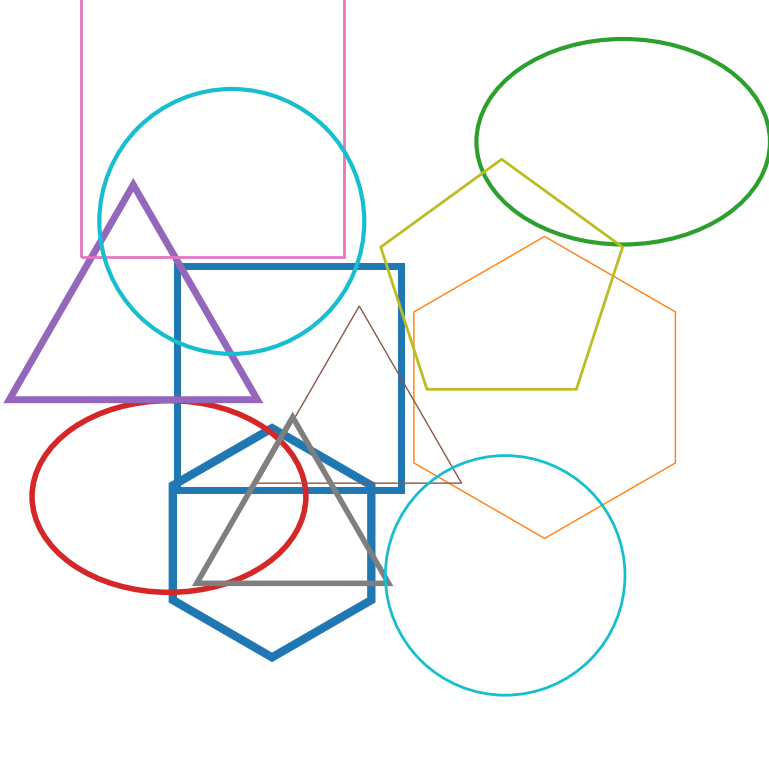[{"shape": "hexagon", "thickness": 3, "radius": 0.74, "center": [0.353, 0.295]}, {"shape": "square", "thickness": 2.5, "radius": 0.73, "center": [0.376, 0.51]}, {"shape": "hexagon", "thickness": 0.5, "radius": 0.98, "center": [0.707, 0.497]}, {"shape": "oval", "thickness": 1.5, "radius": 0.95, "center": [0.809, 0.816]}, {"shape": "oval", "thickness": 2, "radius": 0.89, "center": [0.219, 0.355]}, {"shape": "triangle", "thickness": 2.5, "radius": 0.93, "center": [0.173, 0.574]}, {"shape": "triangle", "thickness": 0.5, "radius": 0.77, "center": [0.467, 0.449]}, {"shape": "square", "thickness": 1, "radius": 0.86, "center": [0.276, 0.838]}, {"shape": "triangle", "thickness": 2, "radius": 0.72, "center": [0.38, 0.314]}, {"shape": "pentagon", "thickness": 1, "radius": 0.83, "center": [0.651, 0.628]}, {"shape": "circle", "thickness": 1.5, "radius": 0.86, "center": [0.301, 0.712]}, {"shape": "circle", "thickness": 1, "radius": 0.78, "center": [0.656, 0.253]}]